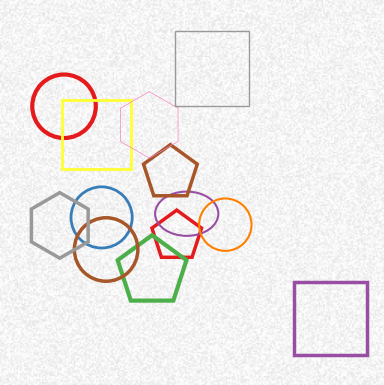[{"shape": "pentagon", "thickness": 2.5, "radius": 0.34, "center": [0.459, 0.387]}, {"shape": "circle", "thickness": 3, "radius": 0.41, "center": [0.166, 0.724]}, {"shape": "circle", "thickness": 2, "radius": 0.4, "center": [0.264, 0.435]}, {"shape": "pentagon", "thickness": 3, "radius": 0.47, "center": [0.395, 0.295]}, {"shape": "oval", "thickness": 1.5, "radius": 0.41, "center": [0.485, 0.445]}, {"shape": "square", "thickness": 2.5, "radius": 0.47, "center": [0.858, 0.172]}, {"shape": "circle", "thickness": 1.5, "radius": 0.34, "center": [0.585, 0.416]}, {"shape": "square", "thickness": 2, "radius": 0.45, "center": [0.252, 0.65]}, {"shape": "circle", "thickness": 2.5, "radius": 0.41, "center": [0.276, 0.352]}, {"shape": "pentagon", "thickness": 2.5, "radius": 0.37, "center": [0.443, 0.551]}, {"shape": "hexagon", "thickness": 0.5, "radius": 0.43, "center": [0.388, 0.676]}, {"shape": "hexagon", "thickness": 2.5, "radius": 0.43, "center": [0.155, 0.415]}, {"shape": "square", "thickness": 1, "radius": 0.48, "center": [0.55, 0.822]}]